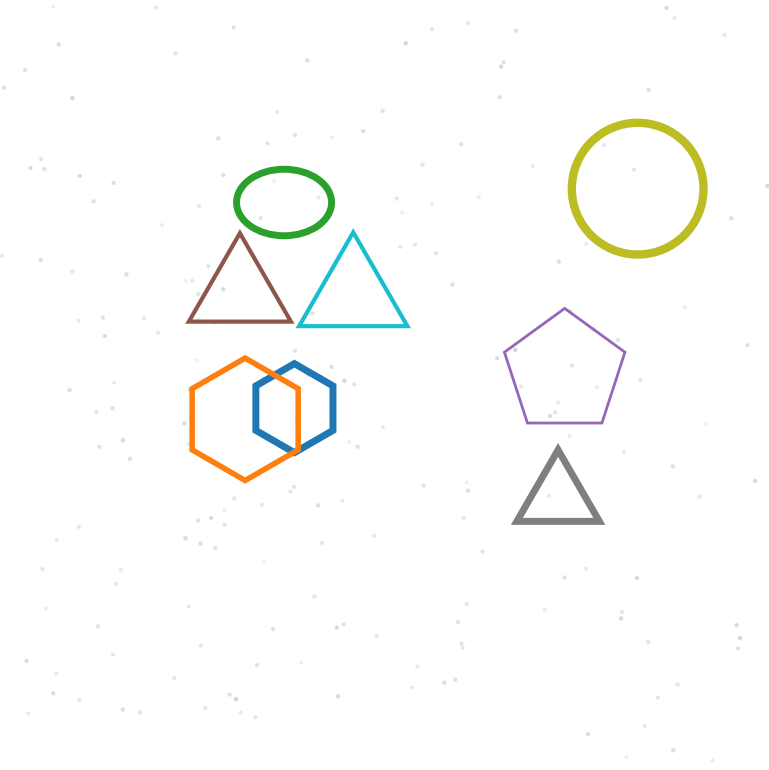[{"shape": "hexagon", "thickness": 2.5, "radius": 0.29, "center": [0.382, 0.47]}, {"shape": "hexagon", "thickness": 2, "radius": 0.4, "center": [0.318, 0.455]}, {"shape": "oval", "thickness": 2.5, "radius": 0.31, "center": [0.369, 0.737]}, {"shape": "pentagon", "thickness": 1, "radius": 0.41, "center": [0.733, 0.517]}, {"shape": "triangle", "thickness": 1.5, "radius": 0.38, "center": [0.312, 0.621]}, {"shape": "triangle", "thickness": 2.5, "radius": 0.31, "center": [0.725, 0.354]}, {"shape": "circle", "thickness": 3, "radius": 0.43, "center": [0.828, 0.755]}, {"shape": "triangle", "thickness": 1.5, "radius": 0.41, "center": [0.459, 0.617]}]